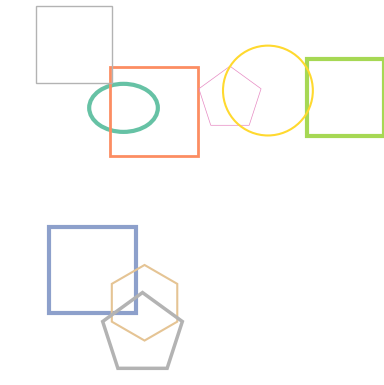[{"shape": "oval", "thickness": 3, "radius": 0.45, "center": [0.321, 0.72]}, {"shape": "square", "thickness": 2, "radius": 0.58, "center": [0.4, 0.711]}, {"shape": "square", "thickness": 3, "radius": 0.56, "center": [0.24, 0.298]}, {"shape": "pentagon", "thickness": 0.5, "radius": 0.42, "center": [0.597, 0.743]}, {"shape": "square", "thickness": 3, "radius": 0.5, "center": [0.897, 0.747]}, {"shape": "circle", "thickness": 1.5, "radius": 0.58, "center": [0.696, 0.765]}, {"shape": "hexagon", "thickness": 1.5, "radius": 0.49, "center": [0.375, 0.214]}, {"shape": "pentagon", "thickness": 2.5, "radius": 0.54, "center": [0.37, 0.131]}, {"shape": "square", "thickness": 1, "radius": 0.49, "center": [0.192, 0.884]}]